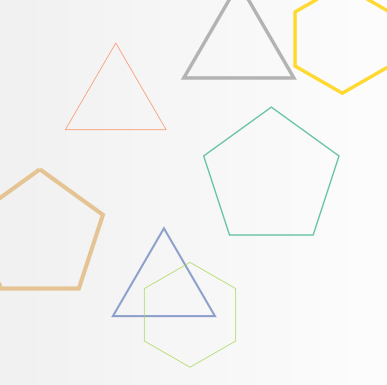[{"shape": "pentagon", "thickness": 1, "radius": 0.92, "center": [0.7, 0.538]}, {"shape": "triangle", "thickness": 0.5, "radius": 0.75, "center": [0.299, 0.738]}, {"shape": "triangle", "thickness": 1.5, "radius": 0.76, "center": [0.423, 0.255]}, {"shape": "hexagon", "thickness": 0.5, "radius": 0.68, "center": [0.49, 0.182]}, {"shape": "hexagon", "thickness": 2.5, "radius": 0.7, "center": [0.883, 0.899]}, {"shape": "pentagon", "thickness": 3, "radius": 0.86, "center": [0.103, 0.389]}, {"shape": "triangle", "thickness": 2.5, "radius": 0.82, "center": [0.616, 0.88]}]